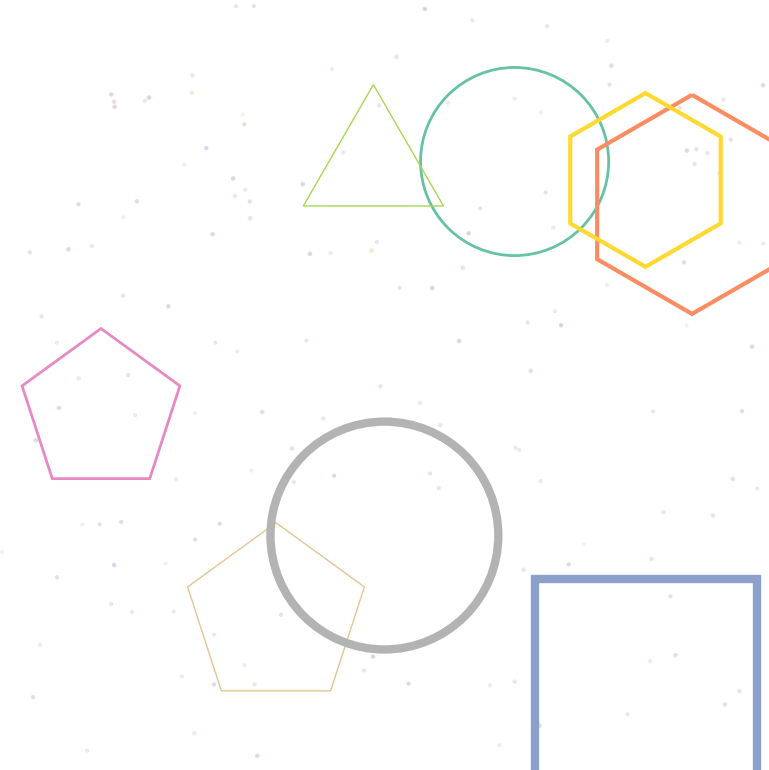[{"shape": "circle", "thickness": 1, "radius": 0.61, "center": [0.668, 0.79]}, {"shape": "hexagon", "thickness": 1.5, "radius": 0.71, "center": [0.899, 0.735]}, {"shape": "square", "thickness": 3, "radius": 0.72, "center": [0.839, 0.104]}, {"shape": "pentagon", "thickness": 1, "radius": 0.54, "center": [0.131, 0.466]}, {"shape": "triangle", "thickness": 0.5, "radius": 0.53, "center": [0.485, 0.785]}, {"shape": "hexagon", "thickness": 1.5, "radius": 0.56, "center": [0.838, 0.766]}, {"shape": "pentagon", "thickness": 0.5, "radius": 0.6, "center": [0.358, 0.2]}, {"shape": "circle", "thickness": 3, "radius": 0.74, "center": [0.499, 0.304]}]